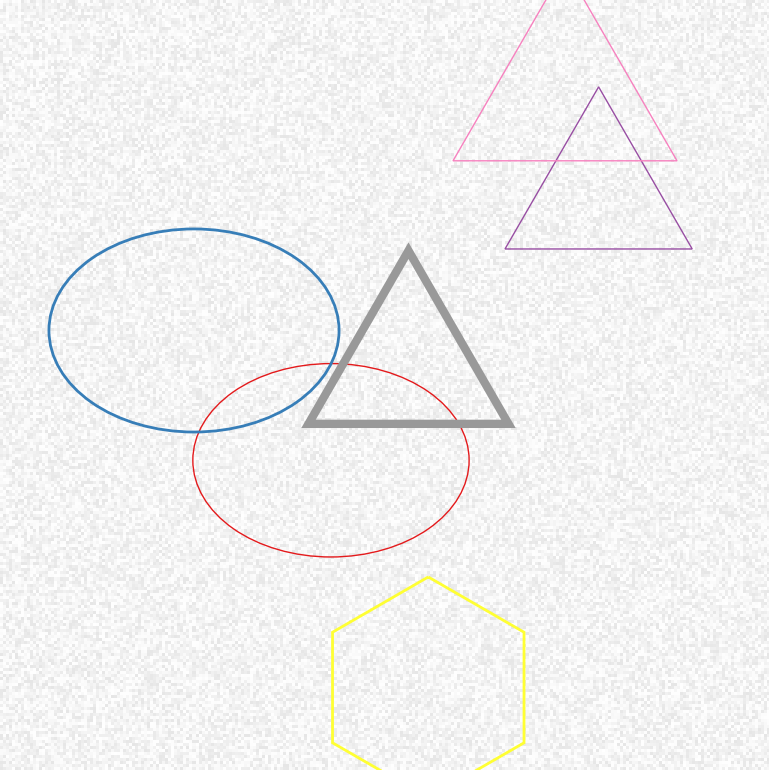[{"shape": "oval", "thickness": 0.5, "radius": 0.9, "center": [0.43, 0.402]}, {"shape": "oval", "thickness": 1, "radius": 0.94, "center": [0.252, 0.571]}, {"shape": "triangle", "thickness": 0.5, "radius": 0.7, "center": [0.777, 0.747]}, {"shape": "hexagon", "thickness": 1, "radius": 0.72, "center": [0.556, 0.107]}, {"shape": "triangle", "thickness": 0.5, "radius": 0.84, "center": [0.734, 0.875]}, {"shape": "triangle", "thickness": 3, "radius": 0.75, "center": [0.531, 0.525]}]